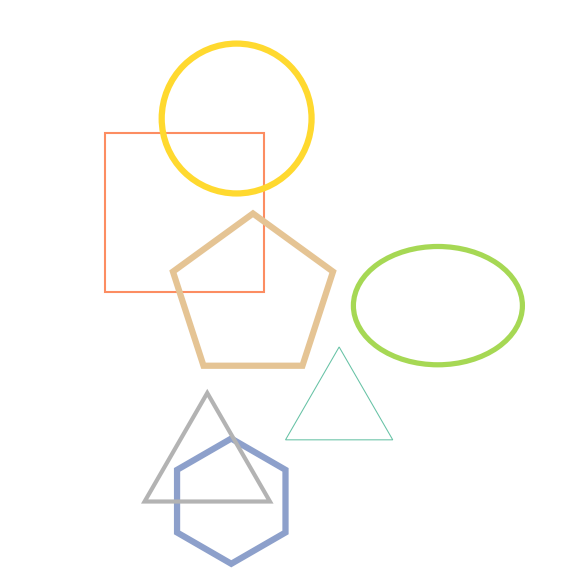[{"shape": "triangle", "thickness": 0.5, "radius": 0.54, "center": [0.587, 0.291]}, {"shape": "square", "thickness": 1, "radius": 0.69, "center": [0.319, 0.631]}, {"shape": "hexagon", "thickness": 3, "radius": 0.54, "center": [0.4, 0.131]}, {"shape": "oval", "thickness": 2.5, "radius": 0.73, "center": [0.758, 0.47]}, {"shape": "circle", "thickness": 3, "radius": 0.65, "center": [0.41, 0.794]}, {"shape": "pentagon", "thickness": 3, "radius": 0.73, "center": [0.438, 0.484]}, {"shape": "triangle", "thickness": 2, "radius": 0.63, "center": [0.359, 0.193]}]